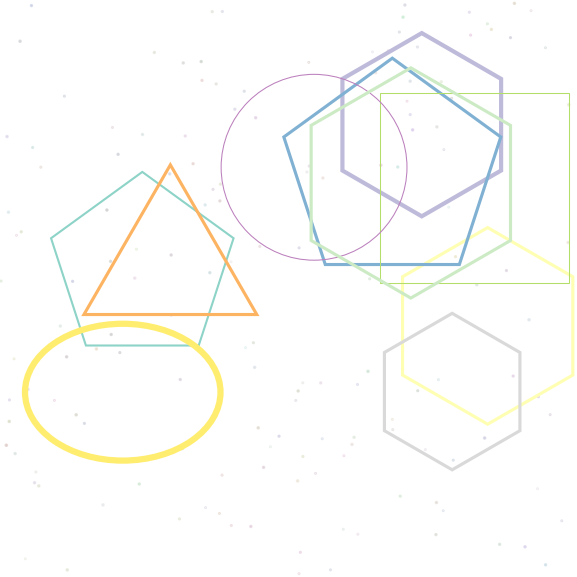[{"shape": "pentagon", "thickness": 1, "radius": 0.83, "center": [0.246, 0.535]}, {"shape": "hexagon", "thickness": 1.5, "radius": 0.85, "center": [0.844, 0.435]}, {"shape": "hexagon", "thickness": 2, "radius": 0.79, "center": [0.73, 0.783]}, {"shape": "pentagon", "thickness": 1.5, "radius": 0.99, "center": [0.679, 0.701]}, {"shape": "triangle", "thickness": 1.5, "radius": 0.86, "center": [0.295, 0.541]}, {"shape": "square", "thickness": 0.5, "radius": 0.82, "center": [0.822, 0.674]}, {"shape": "hexagon", "thickness": 1.5, "radius": 0.68, "center": [0.783, 0.321]}, {"shape": "circle", "thickness": 0.5, "radius": 0.8, "center": [0.544, 0.709]}, {"shape": "hexagon", "thickness": 1.5, "radius": 1.0, "center": [0.711, 0.682]}, {"shape": "oval", "thickness": 3, "radius": 0.85, "center": [0.213, 0.32]}]